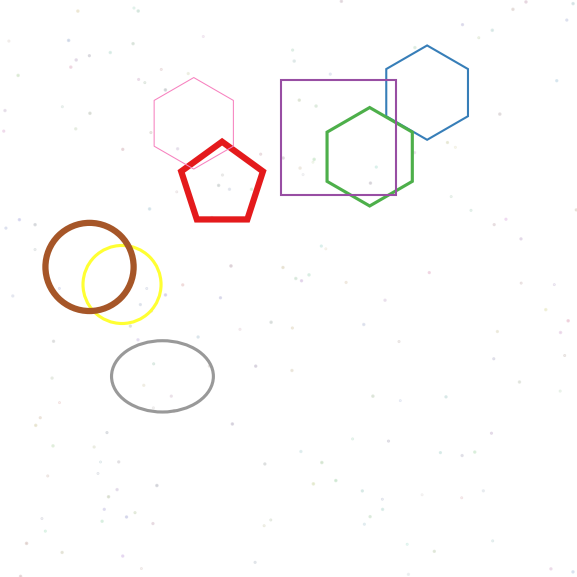[{"shape": "pentagon", "thickness": 3, "radius": 0.37, "center": [0.385, 0.679]}, {"shape": "hexagon", "thickness": 1, "radius": 0.41, "center": [0.74, 0.839]}, {"shape": "hexagon", "thickness": 1.5, "radius": 0.43, "center": [0.64, 0.728]}, {"shape": "square", "thickness": 1, "radius": 0.5, "center": [0.587, 0.761]}, {"shape": "circle", "thickness": 1.5, "radius": 0.34, "center": [0.211, 0.507]}, {"shape": "circle", "thickness": 3, "radius": 0.38, "center": [0.155, 0.537]}, {"shape": "hexagon", "thickness": 0.5, "radius": 0.4, "center": [0.336, 0.786]}, {"shape": "oval", "thickness": 1.5, "radius": 0.44, "center": [0.281, 0.347]}]